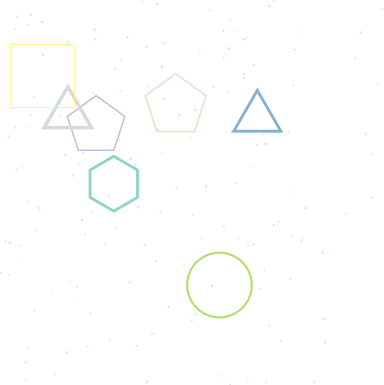[{"shape": "hexagon", "thickness": 2, "radius": 0.36, "center": [0.296, 0.523]}, {"shape": "pentagon", "thickness": 1, "radius": 0.39, "center": [0.25, 0.673]}, {"shape": "triangle", "thickness": 2, "radius": 0.35, "center": [0.668, 0.695]}, {"shape": "circle", "thickness": 1.5, "radius": 0.42, "center": [0.57, 0.26]}, {"shape": "triangle", "thickness": 2.5, "radius": 0.35, "center": [0.176, 0.704]}, {"shape": "pentagon", "thickness": 1, "radius": 0.42, "center": [0.456, 0.725]}, {"shape": "square", "thickness": 0.5, "radius": 0.41, "center": [0.109, 0.805]}]